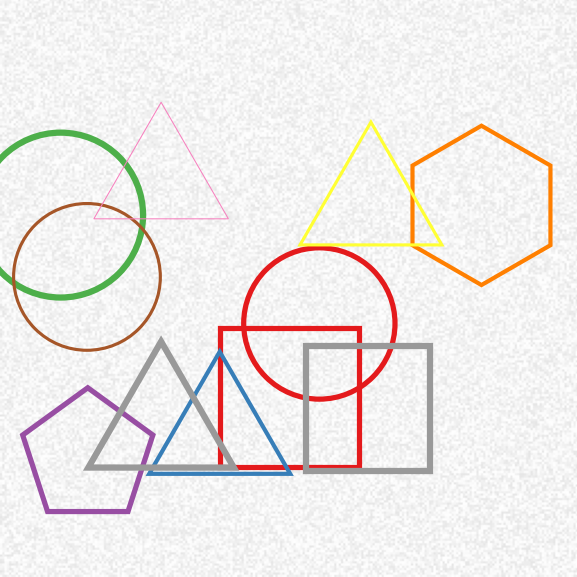[{"shape": "square", "thickness": 2.5, "radius": 0.6, "center": [0.501, 0.311]}, {"shape": "circle", "thickness": 2.5, "radius": 0.66, "center": [0.553, 0.439]}, {"shape": "triangle", "thickness": 2, "radius": 0.71, "center": [0.38, 0.249]}, {"shape": "circle", "thickness": 3, "radius": 0.71, "center": [0.105, 0.627]}, {"shape": "pentagon", "thickness": 2.5, "radius": 0.59, "center": [0.152, 0.209]}, {"shape": "hexagon", "thickness": 2, "radius": 0.69, "center": [0.834, 0.643]}, {"shape": "triangle", "thickness": 1.5, "radius": 0.71, "center": [0.642, 0.646]}, {"shape": "circle", "thickness": 1.5, "radius": 0.64, "center": [0.151, 0.52]}, {"shape": "triangle", "thickness": 0.5, "radius": 0.67, "center": [0.279, 0.687]}, {"shape": "triangle", "thickness": 3, "radius": 0.73, "center": [0.279, 0.262]}, {"shape": "square", "thickness": 3, "radius": 0.54, "center": [0.638, 0.292]}]